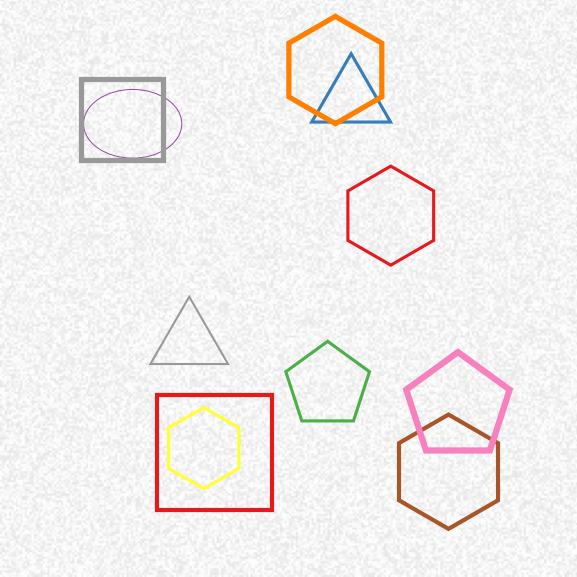[{"shape": "square", "thickness": 2, "radius": 0.5, "center": [0.372, 0.215]}, {"shape": "hexagon", "thickness": 1.5, "radius": 0.43, "center": [0.677, 0.626]}, {"shape": "triangle", "thickness": 1.5, "radius": 0.39, "center": [0.608, 0.827]}, {"shape": "pentagon", "thickness": 1.5, "radius": 0.38, "center": [0.567, 0.332]}, {"shape": "oval", "thickness": 0.5, "radius": 0.43, "center": [0.23, 0.785]}, {"shape": "hexagon", "thickness": 2.5, "radius": 0.46, "center": [0.581, 0.878]}, {"shape": "hexagon", "thickness": 1.5, "radius": 0.35, "center": [0.353, 0.223]}, {"shape": "hexagon", "thickness": 2, "radius": 0.49, "center": [0.777, 0.182]}, {"shape": "pentagon", "thickness": 3, "radius": 0.47, "center": [0.793, 0.295]}, {"shape": "triangle", "thickness": 1, "radius": 0.39, "center": [0.328, 0.408]}, {"shape": "square", "thickness": 2.5, "radius": 0.35, "center": [0.211, 0.792]}]